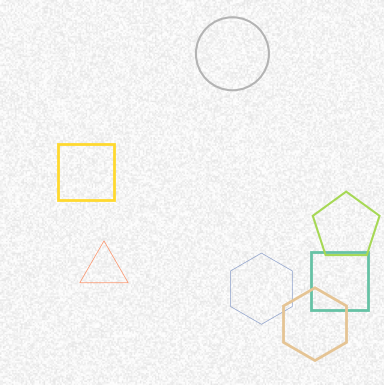[{"shape": "square", "thickness": 2, "radius": 0.37, "center": [0.882, 0.27]}, {"shape": "triangle", "thickness": 0.5, "radius": 0.36, "center": [0.27, 0.302]}, {"shape": "hexagon", "thickness": 0.5, "radius": 0.46, "center": [0.679, 0.25]}, {"shape": "pentagon", "thickness": 1.5, "radius": 0.46, "center": [0.899, 0.411]}, {"shape": "square", "thickness": 2, "radius": 0.36, "center": [0.224, 0.554]}, {"shape": "hexagon", "thickness": 2, "radius": 0.47, "center": [0.818, 0.158]}, {"shape": "circle", "thickness": 1.5, "radius": 0.47, "center": [0.604, 0.86]}]